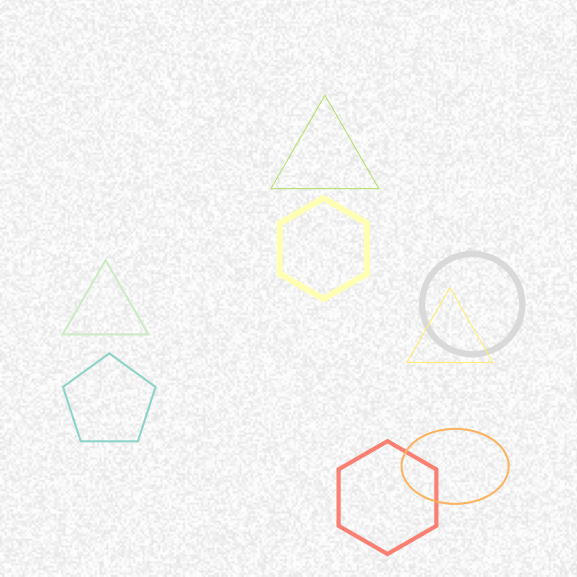[{"shape": "pentagon", "thickness": 1, "radius": 0.42, "center": [0.189, 0.303]}, {"shape": "hexagon", "thickness": 3, "radius": 0.44, "center": [0.56, 0.569]}, {"shape": "hexagon", "thickness": 2, "radius": 0.49, "center": [0.671, 0.137]}, {"shape": "oval", "thickness": 1, "radius": 0.46, "center": [0.788, 0.192]}, {"shape": "triangle", "thickness": 0.5, "radius": 0.54, "center": [0.563, 0.726]}, {"shape": "circle", "thickness": 3, "radius": 0.43, "center": [0.818, 0.473]}, {"shape": "triangle", "thickness": 1, "radius": 0.43, "center": [0.183, 0.463]}, {"shape": "triangle", "thickness": 0.5, "radius": 0.43, "center": [0.779, 0.415]}]